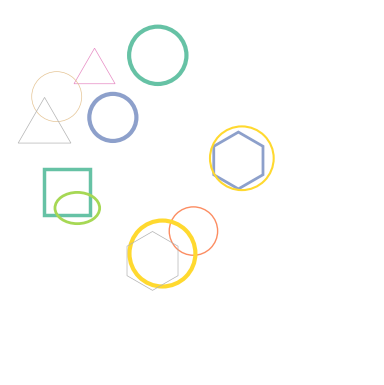[{"shape": "square", "thickness": 2.5, "radius": 0.3, "center": [0.175, 0.5]}, {"shape": "circle", "thickness": 3, "radius": 0.37, "center": [0.41, 0.856]}, {"shape": "circle", "thickness": 1, "radius": 0.31, "center": [0.502, 0.4]}, {"shape": "circle", "thickness": 3, "radius": 0.31, "center": [0.293, 0.695]}, {"shape": "hexagon", "thickness": 2, "radius": 0.37, "center": [0.619, 0.583]}, {"shape": "triangle", "thickness": 0.5, "radius": 0.31, "center": [0.246, 0.813]}, {"shape": "oval", "thickness": 2, "radius": 0.29, "center": [0.201, 0.46]}, {"shape": "circle", "thickness": 1.5, "radius": 0.41, "center": [0.628, 0.589]}, {"shape": "circle", "thickness": 3, "radius": 0.43, "center": [0.422, 0.342]}, {"shape": "circle", "thickness": 0.5, "radius": 0.32, "center": [0.147, 0.749]}, {"shape": "hexagon", "thickness": 0.5, "radius": 0.38, "center": [0.396, 0.322]}, {"shape": "triangle", "thickness": 0.5, "radius": 0.4, "center": [0.116, 0.668]}]